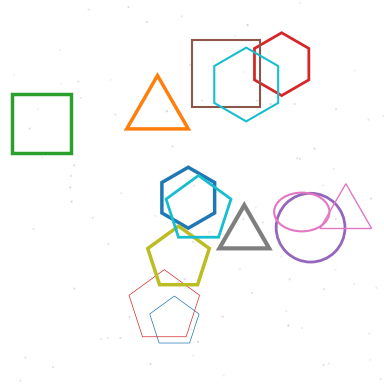[{"shape": "pentagon", "thickness": 0.5, "radius": 0.34, "center": [0.453, 0.164]}, {"shape": "hexagon", "thickness": 2.5, "radius": 0.4, "center": [0.489, 0.486]}, {"shape": "triangle", "thickness": 2.5, "radius": 0.46, "center": [0.409, 0.711]}, {"shape": "square", "thickness": 2.5, "radius": 0.38, "center": [0.108, 0.68]}, {"shape": "hexagon", "thickness": 2, "radius": 0.41, "center": [0.732, 0.833]}, {"shape": "pentagon", "thickness": 0.5, "radius": 0.48, "center": [0.427, 0.203]}, {"shape": "circle", "thickness": 2, "radius": 0.45, "center": [0.807, 0.409]}, {"shape": "square", "thickness": 1.5, "radius": 0.44, "center": [0.588, 0.809]}, {"shape": "oval", "thickness": 1.5, "radius": 0.36, "center": [0.784, 0.449]}, {"shape": "triangle", "thickness": 1, "radius": 0.39, "center": [0.898, 0.445]}, {"shape": "triangle", "thickness": 3, "radius": 0.37, "center": [0.634, 0.392]}, {"shape": "pentagon", "thickness": 2.5, "radius": 0.42, "center": [0.464, 0.329]}, {"shape": "hexagon", "thickness": 1.5, "radius": 0.48, "center": [0.64, 0.781]}, {"shape": "pentagon", "thickness": 2, "radius": 0.44, "center": [0.516, 0.456]}]